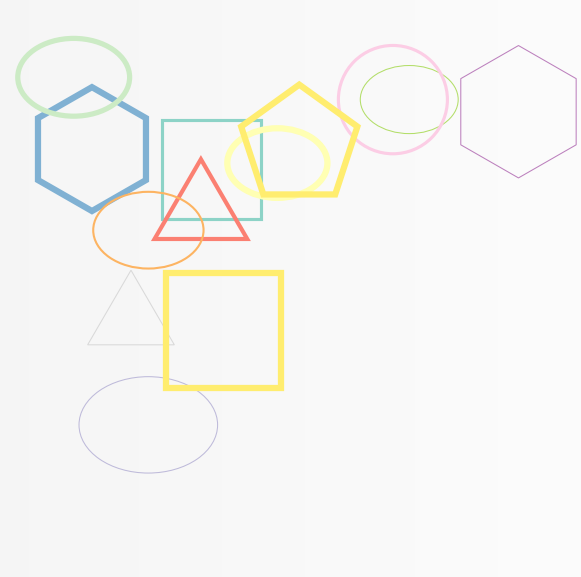[{"shape": "square", "thickness": 1.5, "radius": 0.43, "center": [0.364, 0.706]}, {"shape": "oval", "thickness": 3, "radius": 0.43, "center": [0.477, 0.717]}, {"shape": "oval", "thickness": 0.5, "radius": 0.6, "center": [0.255, 0.263]}, {"shape": "triangle", "thickness": 2, "radius": 0.46, "center": [0.346, 0.631]}, {"shape": "hexagon", "thickness": 3, "radius": 0.54, "center": [0.158, 0.741]}, {"shape": "oval", "thickness": 1, "radius": 0.47, "center": [0.255, 0.601]}, {"shape": "oval", "thickness": 0.5, "radius": 0.42, "center": [0.704, 0.827]}, {"shape": "circle", "thickness": 1.5, "radius": 0.47, "center": [0.676, 0.827]}, {"shape": "triangle", "thickness": 0.5, "radius": 0.43, "center": [0.225, 0.445]}, {"shape": "hexagon", "thickness": 0.5, "radius": 0.57, "center": [0.892, 0.806]}, {"shape": "oval", "thickness": 2.5, "radius": 0.48, "center": [0.127, 0.865]}, {"shape": "pentagon", "thickness": 3, "radius": 0.53, "center": [0.515, 0.747]}, {"shape": "square", "thickness": 3, "radius": 0.5, "center": [0.385, 0.427]}]